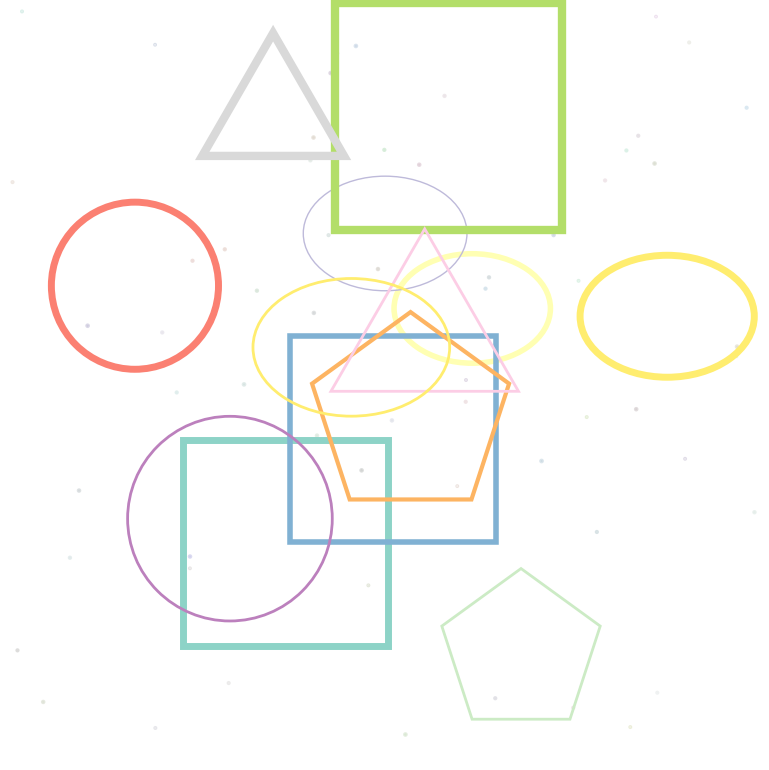[{"shape": "square", "thickness": 2.5, "radius": 0.67, "center": [0.371, 0.295]}, {"shape": "oval", "thickness": 2, "radius": 0.51, "center": [0.613, 0.599]}, {"shape": "oval", "thickness": 0.5, "radius": 0.53, "center": [0.5, 0.697]}, {"shape": "circle", "thickness": 2.5, "radius": 0.54, "center": [0.175, 0.629]}, {"shape": "square", "thickness": 2, "radius": 0.67, "center": [0.51, 0.43]}, {"shape": "pentagon", "thickness": 1.5, "radius": 0.67, "center": [0.533, 0.46]}, {"shape": "square", "thickness": 3, "radius": 0.74, "center": [0.583, 0.849]}, {"shape": "triangle", "thickness": 1, "radius": 0.7, "center": [0.552, 0.562]}, {"shape": "triangle", "thickness": 3, "radius": 0.53, "center": [0.355, 0.851]}, {"shape": "circle", "thickness": 1, "radius": 0.66, "center": [0.299, 0.326]}, {"shape": "pentagon", "thickness": 1, "radius": 0.54, "center": [0.677, 0.153]}, {"shape": "oval", "thickness": 2.5, "radius": 0.57, "center": [0.866, 0.589]}, {"shape": "oval", "thickness": 1, "radius": 0.64, "center": [0.456, 0.549]}]